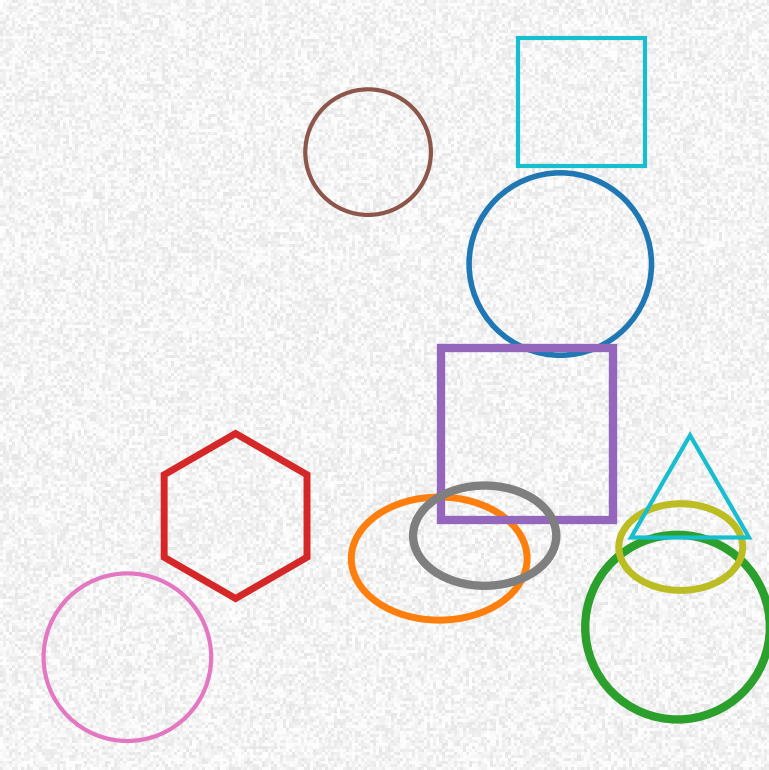[{"shape": "circle", "thickness": 2, "radius": 0.59, "center": [0.728, 0.657]}, {"shape": "oval", "thickness": 2.5, "radius": 0.57, "center": [0.57, 0.275]}, {"shape": "circle", "thickness": 3, "radius": 0.6, "center": [0.88, 0.186]}, {"shape": "hexagon", "thickness": 2.5, "radius": 0.54, "center": [0.306, 0.33]}, {"shape": "square", "thickness": 3, "radius": 0.56, "center": [0.685, 0.437]}, {"shape": "circle", "thickness": 1.5, "radius": 0.41, "center": [0.478, 0.802]}, {"shape": "circle", "thickness": 1.5, "radius": 0.54, "center": [0.165, 0.146]}, {"shape": "oval", "thickness": 3, "radius": 0.46, "center": [0.629, 0.304]}, {"shape": "oval", "thickness": 2.5, "radius": 0.4, "center": [0.884, 0.29]}, {"shape": "triangle", "thickness": 1.5, "radius": 0.44, "center": [0.896, 0.346]}, {"shape": "square", "thickness": 1.5, "radius": 0.42, "center": [0.755, 0.867]}]